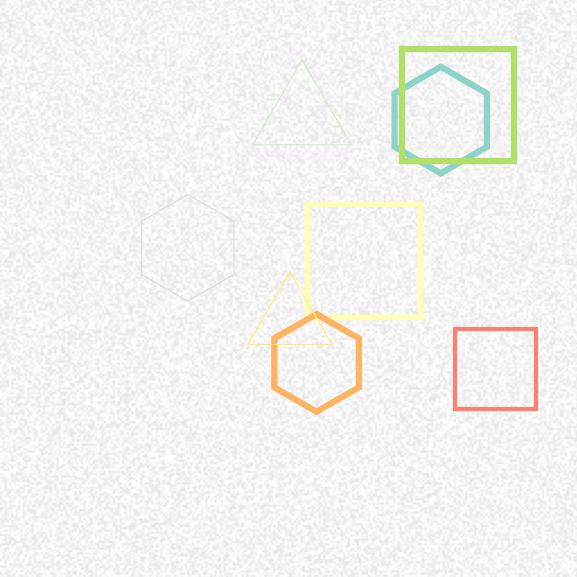[{"shape": "hexagon", "thickness": 3, "radius": 0.46, "center": [0.763, 0.791]}, {"shape": "square", "thickness": 2.5, "radius": 0.49, "center": [0.629, 0.548]}, {"shape": "square", "thickness": 2, "radius": 0.35, "center": [0.858, 0.36]}, {"shape": "hexagon", "thickness": 3, "radius": 0.42, "center": [0.548, 0.371]}, {"shape": "square", "thickness": 3, "radius": 0.49, "center": [0.793, 0.818]}, {"shape": "hexagon", "thickness": 0.5, "radius": 0.46, "center": [0.325, 0.57]}, {"shape": "triangle", "thickness": 0.5, "radius": 0.49, "center": [0.523, 0.798]}, {"shape": "triangle", "thickness": 0.5, "radius": 0.42, "center": [0.502, 0.444]}]